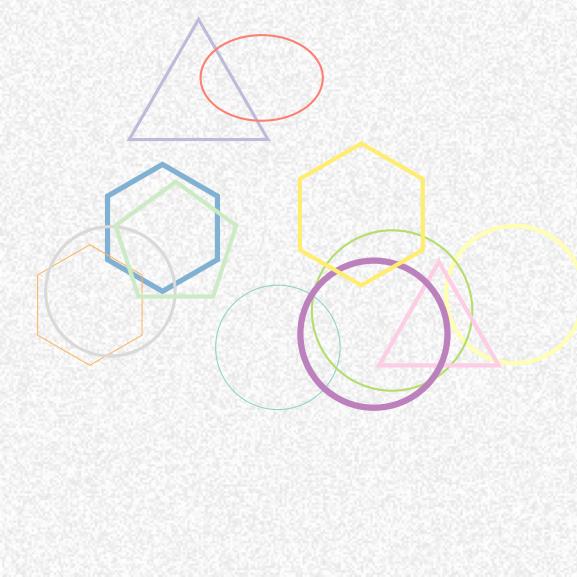[{"shape": "circle", "thickness": 0.5, "radius": 0.54, "center": [0.481, 0.398]}, {"shape": "circle", "thickness": 2, "radius": 0.59, "center": [0.891, 0.489]}, {"shape": "triangle", "thickness": 1.5, "radius": 0.69, "center": [0.344, 0.827]}, {"shape": "oval", "thickness": 1, "radius": 0.53, "center": [0.453, 0.864]}, {"shape": "hexagon", "thickness": 2.5, "radius": 0.55, "center": [0.281, 0.605]}, {"shape": "hexagon", "thickness": 0.5, "radius": 0.52, "center": [0.156, 0.471]}, {"shape": "circle", "thickness": 1, "radius": 0.69, "center": [0.679, 0.461]}, {"shape": "triangle", "thickness": 2, "radius": 0.6, "center": [0.76, 0.426]}, {"shape": "circle", "thickness": 1.5, "radius": 0.56, "center": [0.191, 0.495]}, {"shape": "circle", "thickness": 3, "radius": 0.64, "center": [0.647, 0.42]}, {"shape": "pentagon", "thickness": 2, "radius": 0.55, "center": [0.304, 0.575]}, {"shape": "hexagon", "thickness": 2, "radius": 0.61, "center": [0.626, 0.628]}]